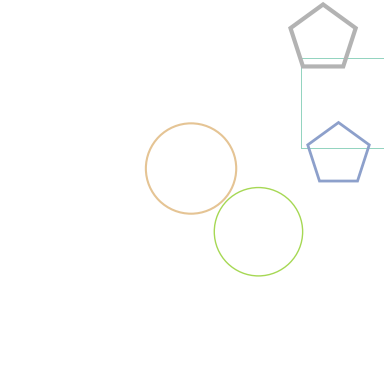[{"shape": "square", "thickness": 0.5, "radius": 0.59, "center": [0.899, 0.732]}, {"shape": "pentagon", "thickness": 2, "radius": 0.42, "center": [0.879, 0.598]}, {"shape": "circle", "thickness": 1, "radius": 0.57, "center": [0.671, 0.398]}, {"shape": "circle", "thickness": 1.5, "radius": 0.59, "center": [0.496, 0.562]}, {"shape": "pentagon", "thickness": 3, "radius": 0.45, "center": [0.839, 0.899]}]